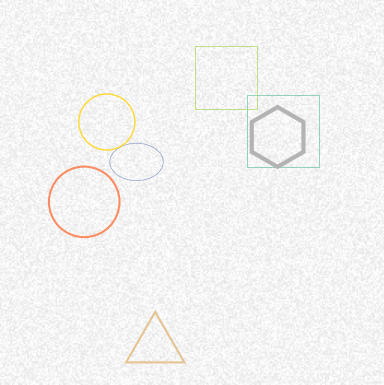[{"shape": "square", "thickness": 0.5, "radius": 0.47, "center": [0.734, 0.659]}, {"shape": "circle", "thickness": 1.5, "radius": 0.46, "center": [0.219, 0.476]}, {"shape": "oval", "thickness": 0.5, "radius": 0.35, "center": [0.355, 0.579]}, {"shape": "square", "thickness": 0.5, "radius": 0.41, "center": [0.587, 0.798]}, {"shape": "circle", "thickness": 1, "radius": 0.36, "center": [0.277, 0.683]}, {"shape": "triangle", "thickness": 1.5, "radius": 0.44, "center": [0.403, 0.102]}, {"shape": "hexagon", "thickness": 3, "radius": 0.39, "center": [0.721, 0.644]}]